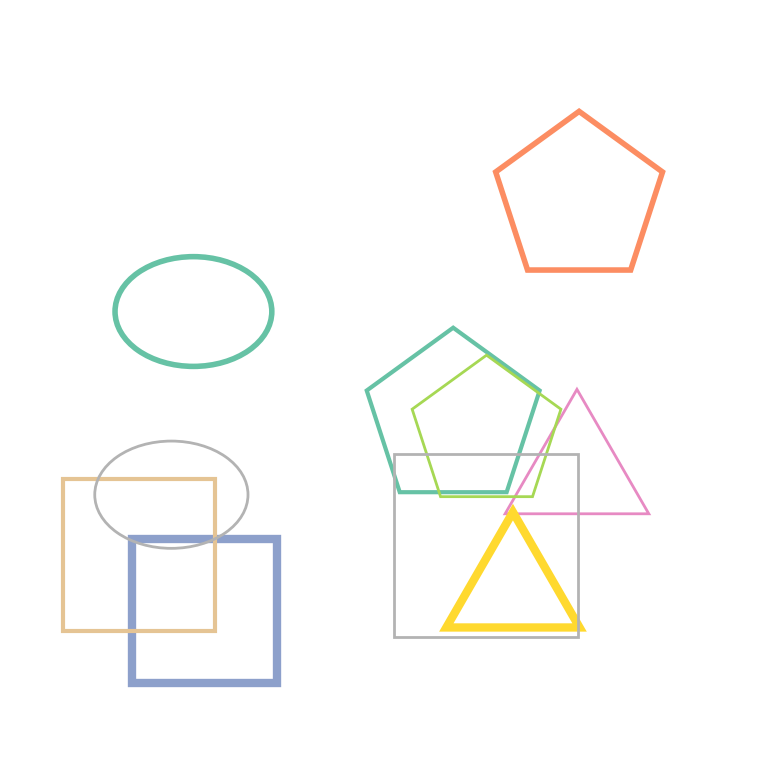[{"shape": "pentagon", "thickness": 1.5, "radius": 0.59, "center": [0.589, 0.456]}, {"shape": "oval", "thickness": 2, "radius": 0.51, "center": [0.251, 0.595]}, {"shape": "pentagon", "thickness": 2, "radius": 0.57, "center": [0.752, 0.741]}, {"shape": "square", "thickness": 3, "radius": 0.47, "center": [0.266, 0.206]}, {"shape": "triangle", "thickness": 1, "radius": 0.54, "center": [0.749, 0.387]}, {"shape": "pentagon", "thickness": 1, "radius": 0.51, "center": [0.632, 0.437]}, {"shape": "triangle", "thickness": 3, "radius": 0.5, "center": [0.666, 0.235]}, {"shape": "square", "thickness": 1.5, "radius": 0.49, "center": [0.181, 0.279]}, {"shape": "square", "thickness": 1, "radius": 0.6, "center": [0.632, 0.291]}, {"shape": "oval", "thickness": 1, "radius": 0.5, "center": [0.223, 0.358]}]